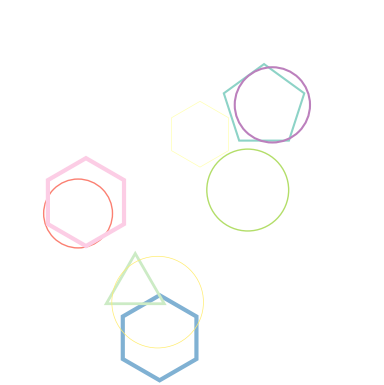[{"shape": "pentagon", "thickness": 1.5, "radius": 0.55, "center": [0.686, 0.724]}, {"shape": "hexagon", "thickness": 0.5, "radius": 0.43, "center": [0.52, 0.651]}, {"shape": "circle", "thickness": 1, "radius": 0.45, "center": [0.203, 0.446]}, {"shape": "hexagon", "thickness": 3, "radius": 0.55, "center": [0.415, 0.123]}, {"shape": "circle", "thickness": 1, "radius": 0.53, "center": [0.643, 0.506]}, {"shape": "hexagon", "thickness": 3, "radius": 0.57, "center": [0.223, 0.475]}, {"shape": "circle", "thickness": 1.5, "radius": 0.49, "center": [0.707, 0.728]}, {"shape": "triangle", "thickness": 2, "radius": 0.43, "center": [0.351, 0.255]}, {"shape": "circle", "thickness": 0.5, "radius": 0.6, "center": [0.409, 0.215]}]